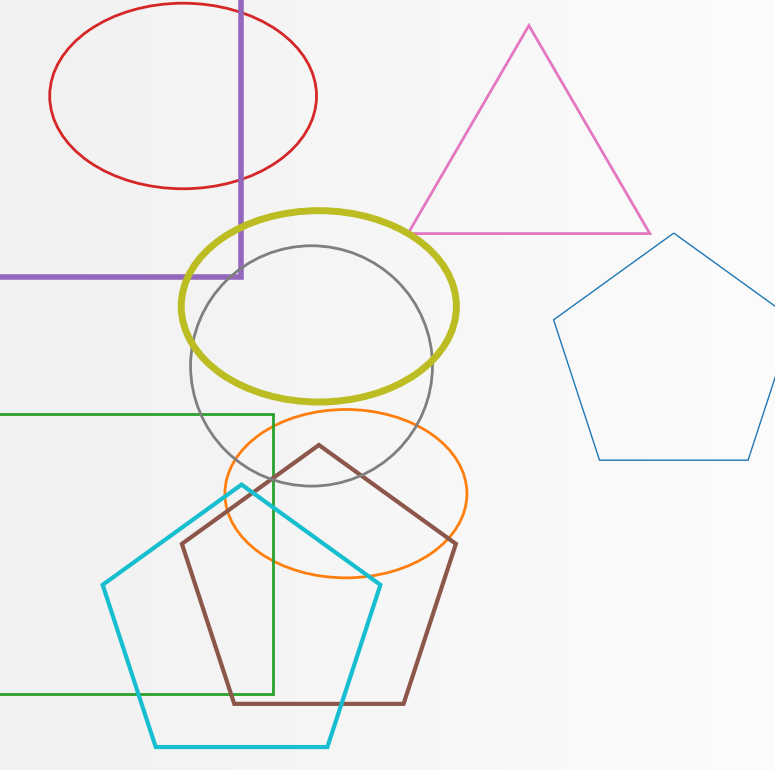[{"shape": "pentagon", "thickness": 0.5, "radius": 0.82, "center": [0.869, 0.534]}, {"shape": "oval", "thickness": 1, "radius": 0.78, "center": [0.446, 0.359]}, {"shape": "square", "thickness": 1, "radius": 0.91, "center": [0.17, 0.281]}, {"shape": "oval", "thickness": 1, "radius": 0.86, "center": [0.236, 0.875]}, {"shape": "square", "thickness": 2, "radius": 0.92, "center": [0.127, 0.824]}, {"shape": "pentagon", "thickness": 1.5, "radius": 0.93, "center": [0.411, 0.236]}, {"shape": "triangle", "thickness": 1, "radius": 0.9, "center": [0.682, 0.787]}, {"shape": "circle", "thickness": 1, "radius": 0.78, "center": [0.402, 0.525]}, {"shape": "oval", "thickness": 2.5, "radius": 0.89, "center": [0.411, 0.602]}, {"shape": "pentagon", "thickness": 1.5, "radius": 0.94, "center": [0.312, 0.182]}]